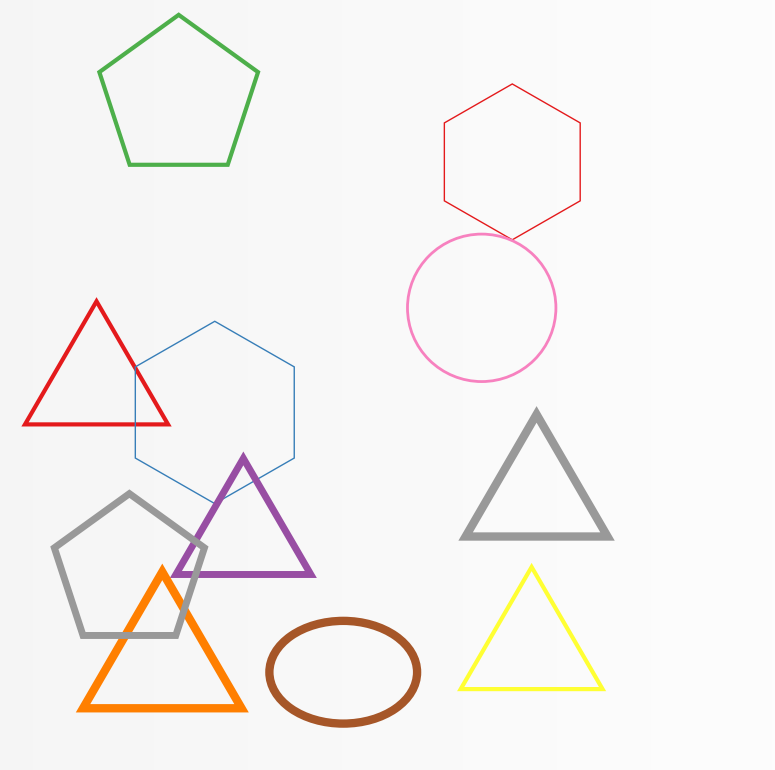[{"shape": "triangle", "thickness": 1.5, "radius": 0.53, "center": [0.125, 0.502]}, {"shape": "hexagon", "thickness": 0.5, "radius": 0.51, "center": [0.661, 0.79]}, {"shape": "hexagon", "thickness": 0.5, "radius": 0.59, "center": [0.277, 0.464]}, {"shape": "pentagon", "thickness": 1.5, "radius": 0.54, "center": [0.231, 0.873]}, {"shape": "triangle", "thickness": 2.5, "radius": 0.5, "center": [0.314, 0.304]}, {"shape": "triangle", "thickness": 3, "radius": 0.59, "center": [0.209, 0.139]}, {"shape": "triangle", "thickness": 1.5, "radius": 0.53, "center": [0.686, 0.158]}, {"shape": "oval", "thickness": 3, "radius": 0.48, "center": [0.443, 0.127]}, {"shape": "circle", "thickness": 1, "radius": 0.48, "center": [0.622, 0.6]}, {"shape": "pentagon", "thickness": 2.5, "radius": 0.51, "center": [0.167, 0.257]}, {"shape": "triangle", "thickness": 3, "radius": 0.53, "center": [0.692, 0.356]}]